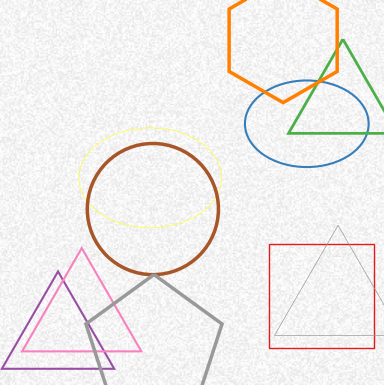[{"shape": "square", "thickness": 1, "radius": 0.68, "center": [0.835, 0.232]}, {"shape": "oval", "thickness": 1.5, "radius": 0.8, "center": [0.797, 0.679]}, {"shape": "triangle", "thickness": 2, "radius": 0.82, "center": [0.891, 0.735]}, {"shape": "triangle", "thickness": 1.5, "radius": 0.84, "center": [0.151, 0.126]}, {"shape": "hexagon", "thickness": 2.5, "radius": 0.81, "center": [0.735, 0.895]}, {"shape": "oval", "thickness": 0.5, "radius": 0.93, "center": [0.39, 0.538]}, {"shape": "circle", "thickness": 2.5, "radius": 0.85, "center": [0.397, 0.457]}, {"shape": "triangle", "thickness": 1.5, "radius": 0.89, "center": [0.212, 0.177]}, {"shape": "pentagon", "thickness": 2.5, "radius": 0.93, "center": [0.4, 0.101]}, {"shape": "triangle", "thickness": 0.5, "radius": 0.95, "center": [0.878, 0.224]}]